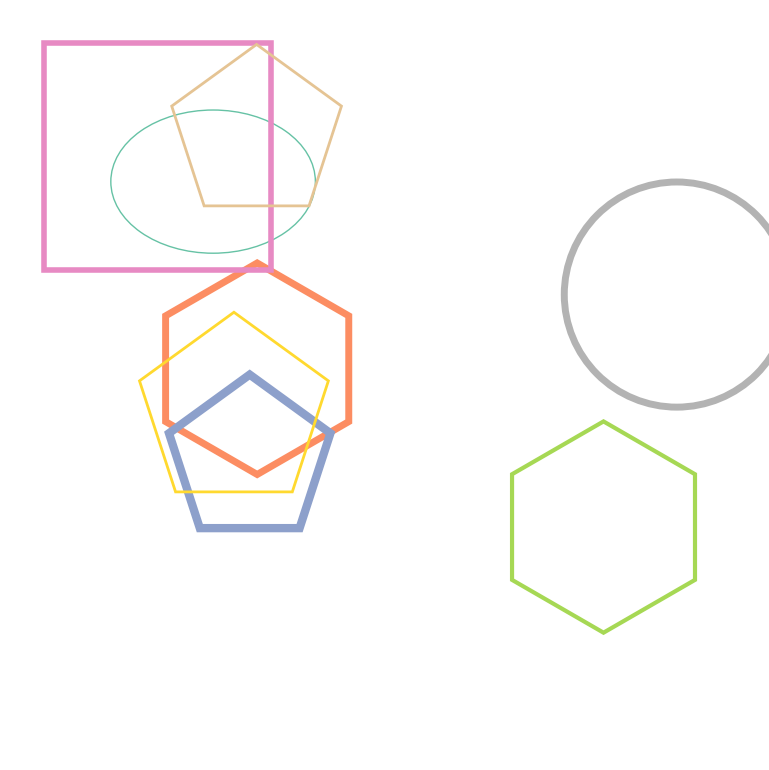[{"shape": "oval", "thickness": 0.5, "radius": 0.66, "center": [0.277, 0.764]}, {"shape": "hexagon", "thickness": 2.5, "radius": 0.69, "center": [0.334, 0.521]}, {"shape": "pentagon", "thickness": 3, "radius": 0.55, "center": [0.324, 0.403]}, {"shape": "square", "thickness": 2, "radius": 0.74, "center": [0.205, 0.797]}, {"shape": "hexagon", "thickness": 1.5, "radius": 0.69, "center": [0.784, 0.316]}, {"shape": "pentagon", "thickness": 1, "radius": 0.64, "center": [0.304, 0.466]}, {"shape": "pentagon", "thickness": 1, "radius": 0.58, "center": [0.333, 0.826]}, {"shape": "circle", "thickness": 2.5, "radius": 0.73, "center": [0.879, 0.617]}]